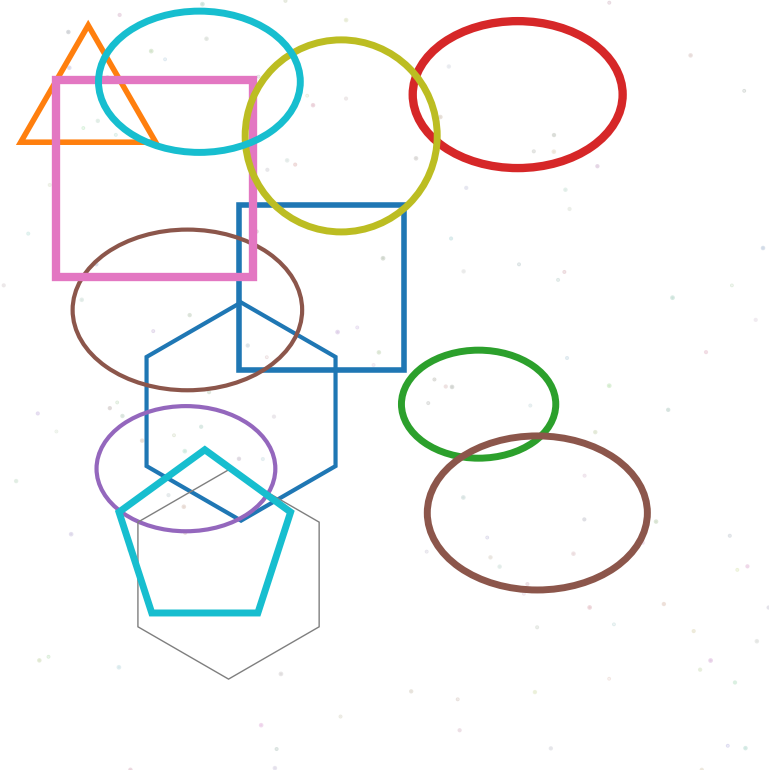[{"shape": "hexagon", "thickness": 1.5, "radius": 0.71, "center": [0.313, 0.466]}, {"shape": "square", "thickness": 2, "radius": 0.54, "center": [0.418, 0.627]}, {"shape": "triangle", "thickness": 2, "radius": 0.51, "center": [0.115, 0.866]}, {"shape": "oval", "thickness": 2.5, "radius": 0.5, "center": [0.622, 0.475]}, {"shape": "oval", "thickness": 3, "radius": 0.68, "center": [0.672, 0.877]}, {"shape": "oval", "thickness": 1.5, "radius": 0.58, "center": [0.241, 0.391]}, {"shape": "oval", "thickness": 2.5, "radius": 0.71, "center": [0.698, 0.334]}, {"shape": "oval", "thickness": 1.5, "radius": 0.75, "center": [0.243, 0.597]}, {"shape": "square", "thickness": 3, "radius": 0.64, "center": [0.201, 0.768]}, {"shape": "hexagon", "thickness": 0.5, "radius": 0.68, "center": [0.297, 0.254]}, {"shape": "circle", "thickness": 2.5, "radius": 0.62, "center": [0.443, 0.824]}, {"shape": "oval", "thickness": 2.5, "radius": 0.66, "center": [0.259, 0.894]}, {"shape": "pentagon", "thickness": 2.5, "radius": 0.59, "center": [0.266, 0.299]}]